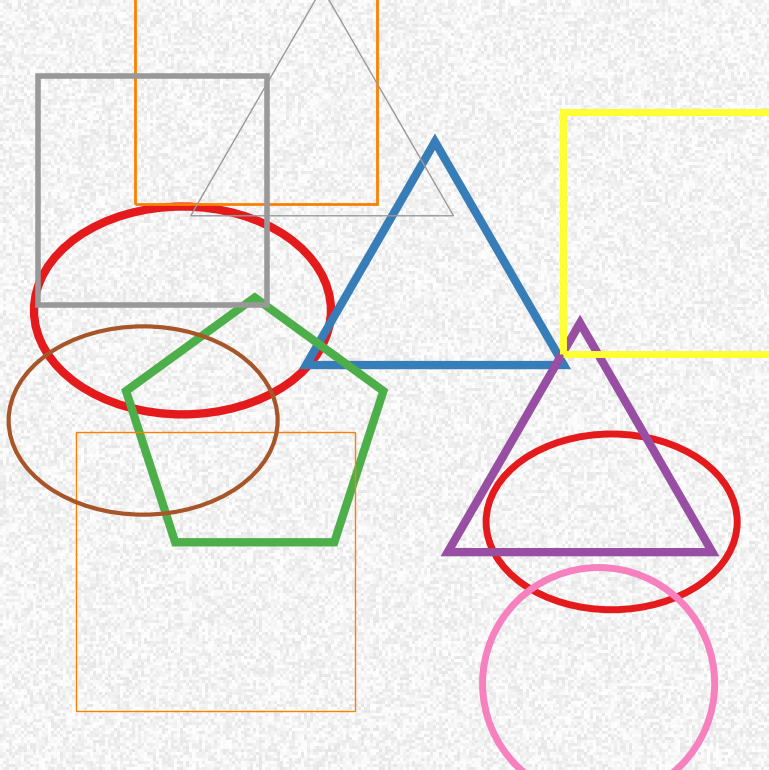[{"shape": "oval", "thickness": 3, "radius": 0.96, "center": [0.237, 0.597]}, {"shape": "oval", "thickness": 2.5, "radius": 0.82, "center": [0.794, 0.322]}, {"shape": "triangle", "thickness": 3, "radius": 0.97, "center": [0.565, 0.623]}, {"shape": "pentagon", "thickness": 3, "radius": 0.88, "center": [0.331, 0.438]}, {"shape": "triangle", "thickness": 3, "radius": 0.99, "center": [0.753, 0.382]}, {"shape": "square", "thickness": 1, "radius": 0.79, "center": [0.333, 0.893]}, {"shape": "square", "thickness": 0.5, "radius": 0.91, "center": [0.28, 0.258]}, {"shape": "square", "thickness": 2.5, "radius": 0.79, "center": [0.888, 0.698]}, {"shape": "oval", "thickness": 1.5, "radius": 0.87, "center": [0.186, 0.454]}, {"shape": "circle", "thickness": 2.5, "radius": 0.75, "center": [0.777, 0.112]}, {"shape": "square", "thickness": 2, "radius": 0.74, "center": [0.198, 0.752]}, {"shape": "triangle", "thickness": 0.5, "radius": 0.99, "center": [0.418, 0.818]}]